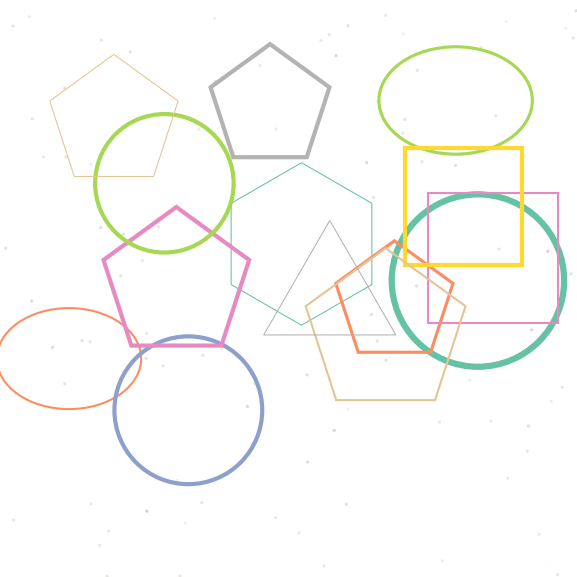[{"shape": "hexagon", "thickness": 0.5, "radius": 0.7, "center": [0.522, 0.577]}, {"shape": "circle", "thickness": 3, "radius": 0.75, "center": [0.828, 0.513]}, {"shape": "pentagon", "thickness": 1.5, "radius": 0.53, "center": [0.683, 0.475]}, {"shape": "oval", "thickness": 1, "radius": 0.62, "center": [0.12, 0.378]}, {"shape": "circle", "thickness": 2, "radius": 0.64, "center": [0.326, 0.289]}, {"shape": "square", "thickness": 1, "radius": 0.56, "center": [0.853, 0.552]}, {"shape": "pentagon", "thickness": 2, "radius": 0.66, "center": [0.305, 0.508]}, {"shape": "circle", "thickness": 2, "radius": 0.6, "center": [0.285, 0.682]}, {"shape": "oval", "thickness": 1.5, "radius": 0.66, "center": [0.789, 0.825]}, {"shape": "square", "thickness": 2, "radius": 0.5, "center": [0.802, 0.642]}, {"shape": "pentagon", "thickness": 0.5, "radius": 0.58, "center": [0.197, 0.788]}, {"shape": "pentagon", "thickness": 1, "radius": 0.73, "center": [0.668, 0.424]}, {"shape": "triangle", "thickness": 0.5, "radius": 0.66, "center": [0.571, 0.485]}, {"shape": "pentagon", "thickness": 2, "radius": 0.54, "center": [0.468, 0.815]}]